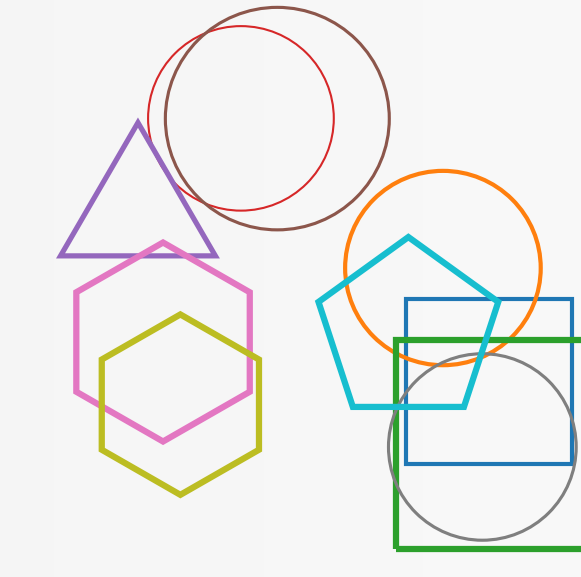[{"shape": "square", "thickness": 2, "radius": 0.71, "center": [0.842, 0.338]}, {"shape": "circle", "thickness": 2, "radius": 0.84, "center": [0.762, 0.535]}, {"shape": "square", "thickness": 3, "radius": 0.91, "center": [0.863, 0.229]}, {"shape": "circle", "thickness": 1, "radius": 0.8, "center": [0.415, 0.794]}, {"shape": "triangle", "thickness": 2.5, "radius": 0.77, "center": [0.237, 0.633]}, {"shape": "circle", "thickness": 1.5, "radius": 0.96, "center": [0.477, 0.794]}, {"shape": "hexagon", "thickness": 3, "radius": 0.86, "center": [0.281, 0.407]}, {"shape": "circle", "thickness": 1.5, "radius": 0.81, "center": [0.83, 0.225]}, {"shape": "hexagon", "thickness": 3, "radius": 0.78, "center": [0.31, 0.298]}, {"shape": "pentagon", "thickness": 3, "radius": 0.81, "center": [0.703, 0.426]}]